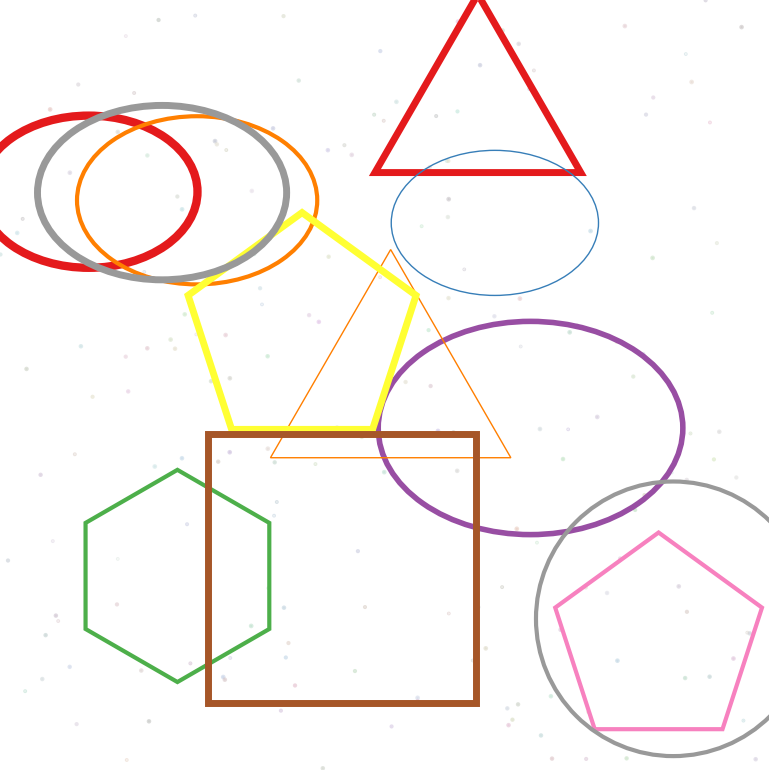[{"shape": "oval", "thickness": 3, "radius": 0.71, "center": [0.115, 0.751]}, {"shape": "triangle", "thickness": 2.5, "radius": 0.77, "center": [0.621, 0.853]}, {"shape": "oval", "thickness": 0.5, "radius": 0.67, "center": [0.643, 0.711]}, {"shape": "hexagon", "thickness": 1.5, "radius": 0.69, "center": [0.23, 0.252]}, {"shape": "oval", "thickness": 2, "radius": 0.99, "center": [0.689, 0.444]}, {"shape": "oval", "thickness": 1.5, "radius": 0.78, "center": [0.256, 0.74]}, {"shape": "triangle", "thickness": 0.5, "radius": 0.9, "center": [0.507, 0.496]}, {"shape": "pentagon", "thickness": 2.5, "radius": 0.78, "center": [0.392, 0.568]}, {"shape": "square", "thickness": 2.5, "radius": 0.87, "center": [0.444, 0.262]}, {"shape": "pentagon", "thickness": 1.5, "radius": 0.71, "center": [0.855, 0.167]}, {"shape": "oval", "thickness": 2.5, "radius": 0.81, "center": [0.21, 0.75]}, {"shape": "circle", "thickness": 1.5, "radius": 0.89, "center": [0.874, 0.196]}]